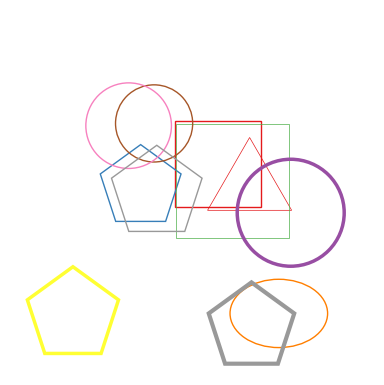[{"shape": "square", "thickness": 1, "radius": 0.56, "center": [0.566, 0.573]}, {"shape": "triangle", "thickness": 0.5, "radius": 0.63, "center": [0.648, 0.517]}, {"shape": "pentagon", "thickness": 1, "radius": 0.55, "center": [0.365, 0.514]}, {"shape": "square", "thickness": 0.5, "radius": 0.74, "center": [0.604, 0.529]}, {"shape": "circle", "thickness": 2.5, "radius": 0.69, "center": [0.755, 0.447]}, {"shape": "oval", "thickness": 1, "radius": 0.63, "center": [0.724, 0.186]}, {"shape": "pentagon", "thickness": 2.5, "radius": 0.62, "center": [0.189, 0.183]}, {"shape": "circle", "thickness": 1, "radius": 0.5, "center": [0.4, 0.679]}, {"shape": "circle", "thickness": 1, "radius": 0.56, "center": [0.334, 0.674]}, {"shape": "pentagon", "thickness": 1, "radius": 0.62, "center": [0.407, 0.499]}, {"shape": "pentagon", "thickness": 3, "radius": 0.58, "center": [0.653, 0.15]}]